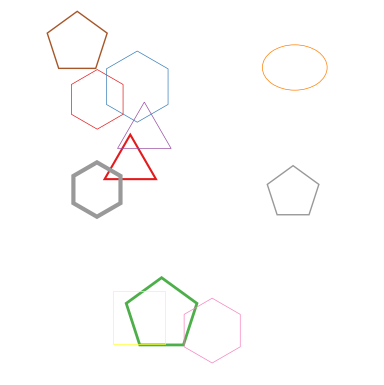[{"shape": "hexagon", "thickness": 0.5, "radius": 0.39, "center": [0.253, 0.742]}, {"shape": "triangle", "thickness": 1.5, "radius": 0.39, "center": [0.338, 0.573]}, {"shape": "hexagon", "thickness": 0.5, "radius": 0.46, "center": [0.357, 0.775]}, {"shape": "pentagon", "thickness": 2, "radius": 0.48, "center": [0.42, 0.182]}, {"shape": "triangle", "thickness": 0.5, "radius": 0.4, "center": [0.375, 0.654]}, {"shape": "oval", "thickness": 0.5, "radius": 0.42, "center": [0.766, 0.825]}, {"shape": "square", "thickness": 0.5, "radius": 0.34, "center": [0.361, 0.175]}, {"shape": "pentagon", "thickness": 1, "radius": 0.41, "center": [0.201, 0.889]}, {"shape": "hexagon", "thickness": 0.5, "radius": 0.42, "center": [0.551, 0.141]}, {"shape": "pentagon", "thickness": 1, "radius": 0.35, "center": [0.761, 0.499]}, {"shape": "hexagon", "thickness": 3, "radius": 0.35, "center": [0.252, 0.508]}]